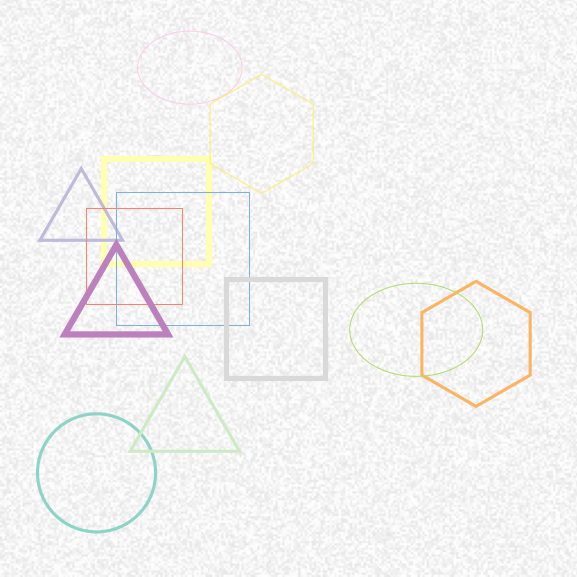[{"shape": "circle", "thickness": 1.5, "radius": 0.51, "center": [0.167, 0.18]}, {"shape": "square", "thickness": 3, "radius": 0.46, "center": [0.27, 0.633]}, {"shape": "triangle", "thickness": 1.5, "radius": 0.41, "center": [0.141, 0.624]}, {"shape": "square", "thickness": 0.5, "radius": 0.42, "center": [0.232, 0.557]}, {"shape": "square", "thickness": 0.5, "radius": 0.58, "center": [0.316, 0.551]}, {"shape": "hexagon", "thickness": 1.5, "radius": 0.54, "center": [0.824, 0.404]}, {"shape": "oval", "thickness": 0.5, "radius": 0.58, "center": [0.721, 0.428]}, {"shape": "oval", "thickness": 0.5, "radius": 0.45, "center": [0.329, 0.882]}, {"shape": "square", "thickness": 2.5, "radius": 0.43, "center": [0.477, 0.431]}, {"shape": "triangle", "thickness": 3, "radius": 0.52, "center": [0.202, 0.472]}, {"shape": "triangle", "thickness": 1.5, "radius": 0.55, "center": [0.32, 0.272]}, {"shape": "hexagon", "thickness": 0.5, "radius": 0.52, "center": [0.453, 0.767]}]